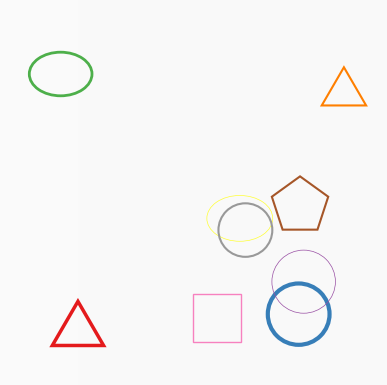[{"shape": "triangle", "thickness": 2.5, "radius": 0.38, "center": [0.201, 0.141]}, {"shape": "circle", "thickness": 3, "radius": 0.4, "center": [0.771, 0.184]}, {"shape": "oval", "thickness": 2, "radius": 0.4, "center": [0.157, 0.808]}, {"shape": "circle", "thickness": 0.5, "radius": 0.41, "center": [0.784, 0.268]}, {"shape": "triangle", "thickness": 1.5, "radius": 0.33, "center": [0.888, 0.759]}, {"shape": "oval", "thickness": 0.5, "radius": 0.42, "center": [0.619, 0.433]}, {"shape": "pentagon", "thickness": 1.5, "radius": 0.38, "center": [0.774, 0.465]}, {"shape": "square", "thickness": 1, "radius": 0.31, "center": [0.56, 0.175]}, {"shape": "circle", "thickness": 1.5, "radius": 0.35, "center": [0.633, 0.402]}]